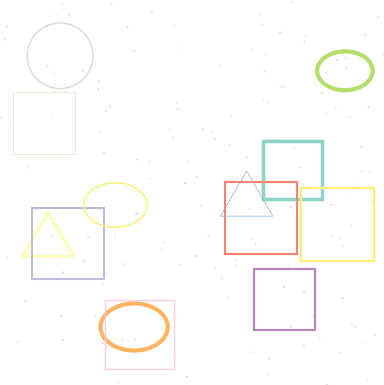[{"shape": "square", "thickness": 2.5, "radius": 0.38, "center": [0.76, 0.558]}, {"shape": "triangle", "thickness": 2, "radius": 0.38, "center": [0.125, 0.372]}, {"shape": "square", "thickness": 1.5, "radius": 0.46, "center": [0.177, 0.367]}, {"shape": "square", "thickness": 1.5, "radius": 0.47, "center": [0.678, 0.434]}, {"shape": "triangle", "thickness": 0.5, "radius": 0.39, "center": [0.641, 0.478]}, {"shape": "oval", "thickness": 3, "radius": 0.44, "center": [0.348, 0.151]}, {"shape": "oval", "thickness": 3, "radius": 0.36, "center": [0.896, 0.816]}, {"shape": "square", "thickness": 1, "radius": 0.44, "center": [0.362, 0.131]}, {"shape": "circle", "thickness": 1, "radius": 0.43, "center": [0.156, 0.855]}, {"shape": "square", "thickness": 1.5, "radius": 0.4, "center": [0.738, 0.222]}, {"shape": "square", "thickness": 0.5, "radius": 0.4, "center": [0.115, 0.681]}, {"shape": "square", "thickness": 1.5, "radius": 0.48, "center": [0.876, 0.418]}, {"shape": "oval", "thickness": 1, "radius": 0.41, "center": [0.3, 0.467]}]